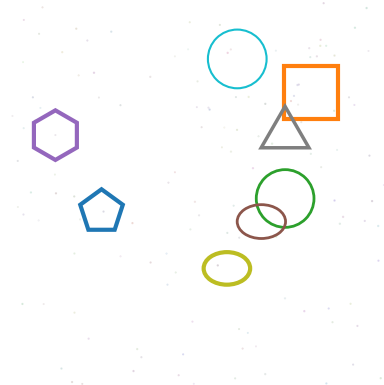[{"shape": "pentagon", "thickness": 3, "radius": 0.29, "center": [0.264, 0.45]}, {"shape": "square", "thickness": 3, "radius": 0.35, "center": [0.808, 0.76]}, {"shape": "circle", "thickness": 2, "radius": 0.37, "center": [0.741, 0.484]}, {"shape": "hexagon", "thickness": 3, "radius": 0.32, "center": [0.144, 0.649]}, {"shape": "oval", "thickness": 2, "radius": 0.31, "center": [0.679, 0.424]}, {"shape": "triangle", "thickness": 2.5, "radius": 0.36, "center": [0.74, 0.652]}, {"shape": "oval", "thickness": 3, "radius": 0.3, "center": [0.589, 0.303]}, {"shape": "circle", "thickness": 1.5, "radius": 0.38, "center": [0.616, 0.847]}]